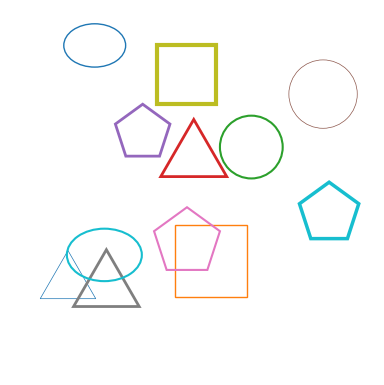[{"shape": "oval", "thickness": 1, "radius": 0.4, "center": [0.246, 0.882]}, {"shape": "triangle", "thickness": 0.5, "radius": 0.42, "center": [0.177, 0.266]}, {"shape": "square", "thickness": 1, "radius": 0.47, "center": [0.548, 0.322]}, {"shape": "circle", "thickness": 1.5, "radius": 0.41, "center": [0.653, 0.618]}, {"shape": "triangle", "thickness": 2, "radius": 0.49, "center": [0.503, 0.591]}, {"shape": "pentagon", "thickness": 2, "radius": 0.37, "center": [0.371, 0.655]}, {"shape": "circle", "thickness": 0.5, "radius": 0.44, "center": [0.839, 0.756]}, {"shape": "pentagon", "thickness": 1.5, "radius": 0.45, "center": [0.486, 0.372]}, {"shape": "triangle", "thickness": 2, "radius": 0.49, "center": [0.276, 0.253]}, {"shape": "square", "thickness": 3, "radius": 0.39, "center": [0.484, 0.807]}, {"shape": "pentagon", "thickness": 2.5, "radius": 0.4, "center": [0.855, 0.446]}, {"shape": "oval", "thickness": 1.5, "radius": 0.49, "center": [0.271, 0.338]}]